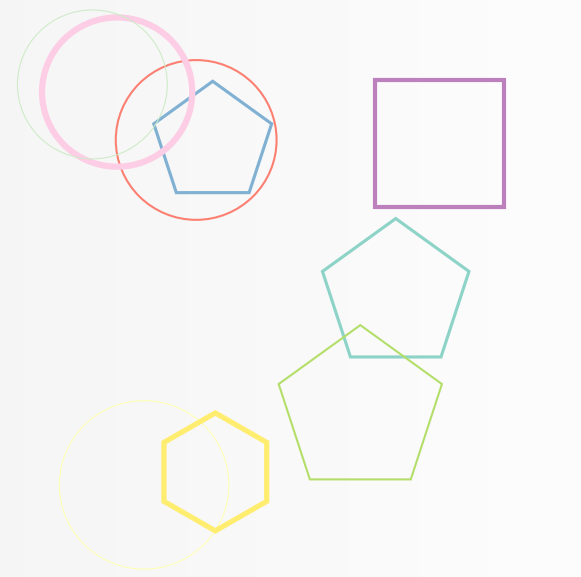[{"shape": "pentagon", "thickness": 1.5, "radius": 0.66, "center": [0.681, 0.488]}, {"shape": "circle", "thickness": 0.5, "radius": 0.73, "center": [0.248, 0.16]}, {"shape": "circle", "thickness": 1, "radius": 0.69, "center": [0.338, 0.757]}, {"shape": "pentagon", "thickness": 1.5, "radius": 0.53, "center": [0.366, 0.752]}, {"shape": "pentagon", "thickness": 1, "radius": 0.74, "center": [0.62, 0.288]}, {"shape": "circle", "thickness": 3, "radius": 0.65, "center": [0.202, 0.84]}, {"shape": "square", "thickness": 2, "radius": 0.55, "center": [0.756, 0.751]}, {"shape": "circle", "thickness": 0.5, "radius": 0.64, "center": [0.159, 0.853]}, {"shape": "hexagon", "thickness": 2.5, "radius": 0.51, "center": [0.37, 0.182]}]